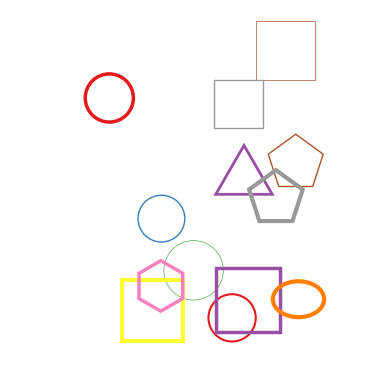[{"shape": "circle", "thickness": 2.5, "radius": 0.31, "center": [0.284, 0.746]}, {"shape": "circle", "thickness": 1.5, "radius": 0.31, "center": [0.603, 0.174]}, {"shape": "circle", "thickness": 1, "radius": 0.3, "center": [0.419, 0.432]}, {"shape": "circle", "thickness": 0.5, "radius": 0.39, "center": [0.503, 0.298]}, {"shape": "triangle", "thickness": 2, "radius": 0.42, "center": [0.634, 0.538]}, {"shape": "square", "thickness": 2.5, "radius": 0.42, "center": [0.645, 0.222]}, {"shape": "oval", "thickness": 3, "radius": 0.33, "center": [0.775, 0.223]}, {"shape": "square", "thickness": 3, "radius": 0.4, "center": [0.397, 0.194]}, {"shape": "square", "thickness": 0.5, "radius": 0.38, "center": [0.741, 0.869]}, {"shape": "pentagon", "thickness": 1, "radius": 0.38, "center": [0.768, 0.576]}, {"shape": "hexagon", "thickness": 2.5, "radius": 0.33, "center": [0.418, 0.257]}, {"shape": "square", "thickness": 1, "radius": 0.31, "center": [0.62, 0.73]}, {"shape": "pentagon", "thickness": 3, "radius": 0.37, "center": [0.717, 0.485]}]